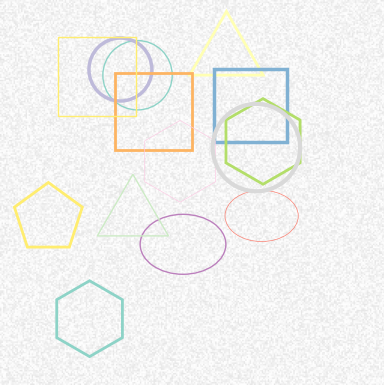[{"shape": "hexagon", "thickness": 2, "radius": 0.49, "center": [0.233, 0.172]}, {"shape": "circle", "thickness": 1, "radius": 0.45, "center": [0.357, 0.805]}, {"shape": "triangle", "thickness": 2, "radius": 0.55, "center": [0.588, 0.86]}, {"shape": "circle", "thickness": 2.5, "radius": 0.41, "center": [0.313, 0.819]}, {"shape": "oval", "thickness": 0.5, "radius": 0.48, "center": [0.68, 0.439]}, {"shape": "square", "thickness": 2.5, "radius": 0.47, "center": [0.651, 0.727]}, {"shape": "square", "thickness": 2, "radius": 0.5, "center": [0.399, 0.71]}, {"shape": "hexagon", "thickness": 2, "radius": 0.56, "center": [0.683, 0.633]}, {"shape": "hexagon", "thickness": 0.5, "radius": 0.53, "center": [0.468, 0.581]}, {"shape": "circle", "thickness": 3, "radius": 0.57, "center": [0.666, 0.617]}, {"shape": "oval", "thickness": 1, "radius": 0.56, "center": [0.475, 0.365]}, {"shape": "triangle", "thickness": 1, "radius": 0.53, "center": [0.345, 0.441]}, {"shape": "square", "thickness": 1, "radius": 0.51, "center": [0.252, 0.802]}, {"shape": "pentagon", "thickness": 2, "radius": 0.46, "center": [0.126, 0.433]}]